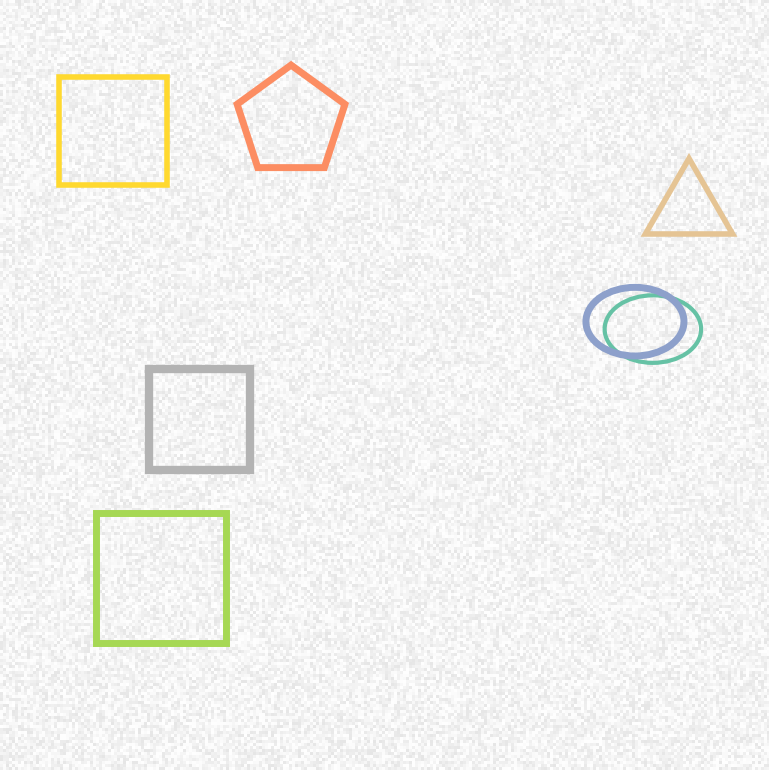[{"shape": "oval", "thickness": 1.5, "radius": 0.31, "center": [0.848, 0.573]}, {"shape": "pentagon", "thickness": 2.5, "radius": 0.37, "center": [0.378, 0.842]}, {"shape": "oval", "thickness": 2.5, "radius": 0.32, "center": [0.825, 0.582]}, {"shape": "square", "thickness": 2.5, "radius": 0.42, "center": [0.209, 0.249]}, {"shape": "square", "thickness": 2, "radius": 0.35, "center": [0.146, 0.83]}, {"shape": "triangle", "thickness": 2, "radius": 0.33, "center": [0.895, 0.729]}, {"shape": "square", "thickness": 3, "radius": 0.33, "center": [0.259, 0.455]}]